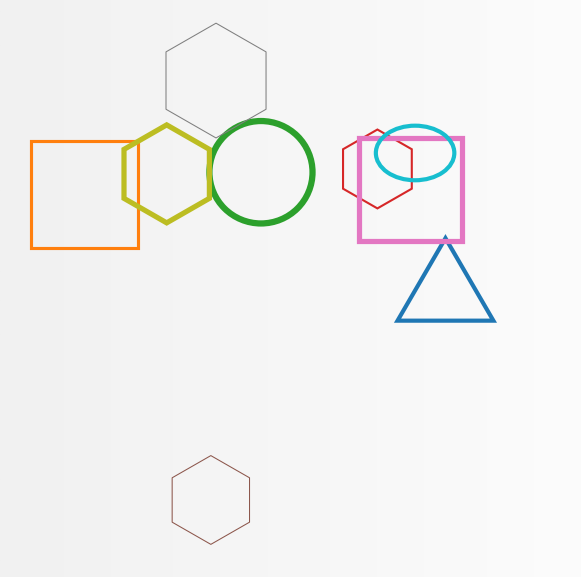[{"shape": "triangle", "thickness": 2, "radius": 0.48, "center": [0.766, 0.491]}, {"shape": "square", "thickness": 1.5, "radius": 0.46, "center": [0.145, 0.662]}, {"shape": "circle", "thickness": 3, "radius": 0.44, "center": [0.449, 0.701]}, {"shape": "hexagon", "thickness": 1, "radius": 0.34, "center": [0.649, 0.707]}, {"shape": "hexagon", "thickness": 0.5, "radius": 0.38, "center": [0.363, 0.133]}, {"shape": "square", "thickness": 2.5, "radius": 0.45, "center": [0.706, 0.67]}, {"shape": "hexagon", "thickness": 0.5, "radius": 0.5, "center": [0.372, 0.86]}, {"shape": "hexagon", "thickness": 2.5, "radius": 0.42, "center": [0.287, 0.698]}, {"shape": "oval", "thickness": 2, "radius": 0.34, "center": [0.714, 0.734]}]